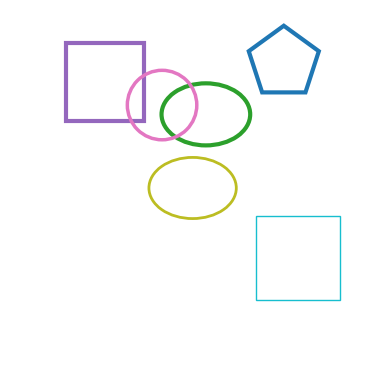[{"shape": "pentagon", "thickness": 3, "radius": 0.48, "center": [0.737, 0.837]}, {"shape": "oval", "thickness": 3, "radius": 0.58, "center": [0.535, 0.703]}, {"shape": "square", "thickness": 3, "radius": 0.51, "center": [0.274, 0.788]}, {"shape": "circle", "thickness": 2.5, "radius": 0.45, "center": [0.421, 0.727]}, {"shape": "oval", "thickness": 2, "radius": 0.57, "center": [0.5, 0.512]}, {"shape": "square", "thickness": 1, "radius": 0.55, "center": [0.773, 0.33]}]